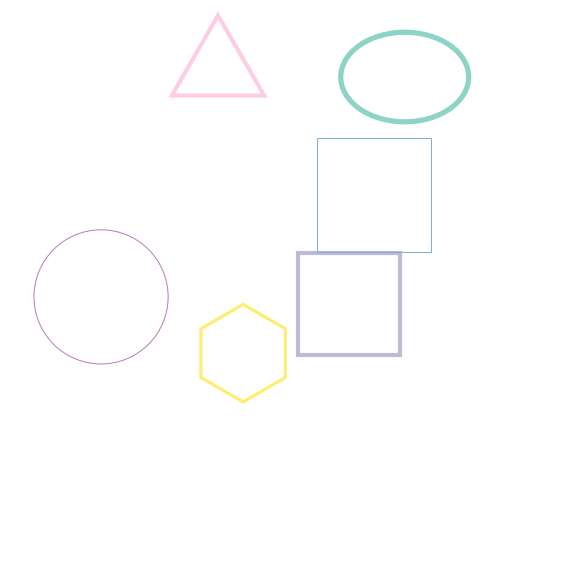[{"shape": "oval", "thickness": 2.5, "radius": 0.55, "center": [0.701, 0.866]}, {"shape": "square", "thickness": 2, "radius": 0.44, "center": [0.605, 0.473]}, {"shape": "square", "thickness": 0.5, "radius": 0.49, "center": [0.647, 0.662]}, {"shape": "triangle", "thickness": 2, "radius": 0.46, "center": [0.378, 0.88]}, {"shape": "circle", "thickness": 0.5, "radius": 0.58, "center": [0.175, 0.485]}, {"shape": "hexagon", "thickness": 1.5, "radius": 0.42, "center": [0.421, 0.388]}]